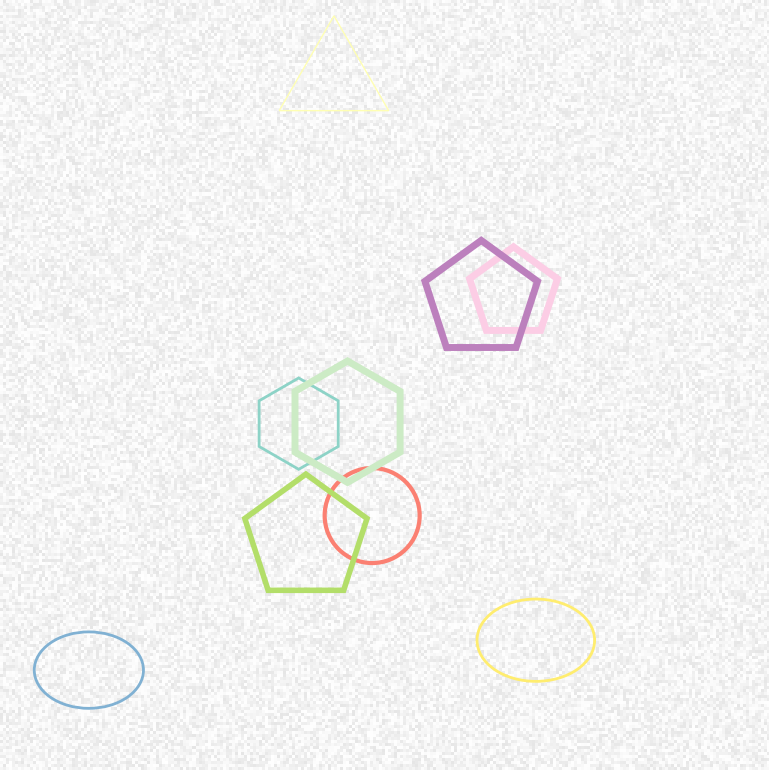[{"shape": "hexagon", "thickness": 1, "radius": 0.3, "center": [0.388, 0.45]}, {"shape": "triangle", "thickness": 0.5, "radius": 0.41, "center": [0.434, 0.897]}, {"shape": "circle", "thickness": 1.5, "radius": 0.31, "center": [0.483, 0.33]}, {"shape": "oval", "thickness": 1, "radius": 0.35, "center": [0.115, 0.13]}, {"shape": "pentagon", "thickness": 2, "radius": 0.42, "center": [0.397, 0.301]}, {"shape": "pentagon", "thickness": 2.5, "radius": 0.3, "center": [0.667, 0.619]}, {"shape": "pentagon", "thickness": 2.5, "radius": 0.38, "center": [0.625, 0.611]}, {"shape": "hexagon", "thickness": 2.5, "radius": 0.39, "center": [0.451, 0.452]}, {"shape": "oval", "thickness": 1, "radius": 0.38, "center": [0.696, 0.169]}]